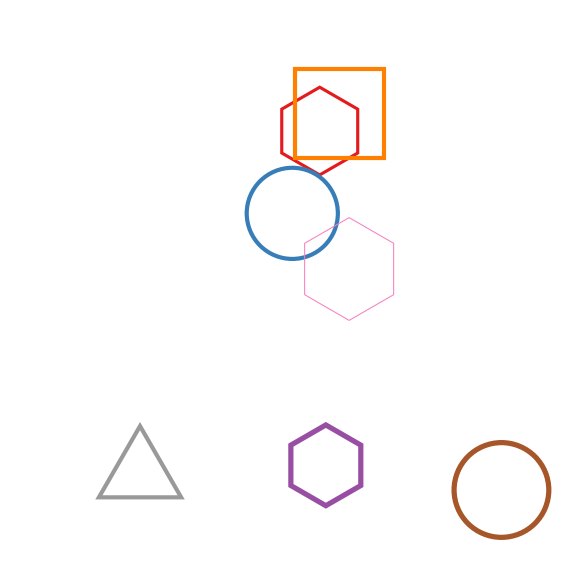[{"shape": "hexagon", "thickness": 1.5, "radius": 0.38, "center": [0.554, 0.772]}, {"shape": "circle", "thickness": 2, "radius": 0.39, "center": [0.506, 0.63]}, {"shape": "hexagon", "thickness": 2.5, "radius": 0.35, "center": [0.564, 0.193]}, {"shape": "square", "thickness": 2, "radius": 0.38, "center": [0.587, 0.802]}, {"shape": "circle", "thickness": 2.5, "radius": 0.41, "center": [0.868, 0.151]}, {"shape": "hexagon", "thickness": 0.5, "radius": 0.44, "center": [0.605, 0.533]}, {"shape": "triangle", "thickness": 2, "radius": 0.41, "center": [0.242, 0.179]}]